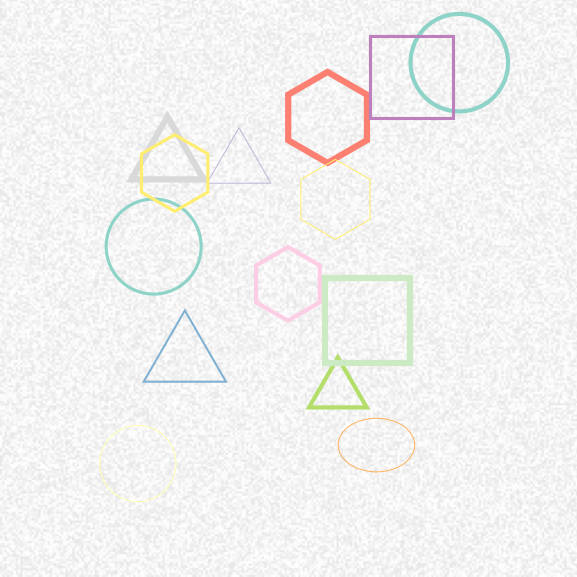[{"shape": "circle", "thickness": 1.5, "radius": 0.41, "center": [0.266, 0.572]}, {"shape": "circle", "thickness": 2, "radius": 0.42, "center": [0.795, 0.891]}, {"shape": "circle", "thickness": 0.5, "radius": 0.33, "center": [0.239, 0.196]}, {"shape": "triangle", "thickness": 0.5, "radius": 0.32, "center": [0.414, 0.714]}, {"shape": "hexagon", "thickness": 3, "radius": 0.39, "center": [0.567, 0.796]}, {"shape": "triangle", "thickness": 1, "radius": 0.41, "center": [0.32, 0.379]}, {"shape": "oval", "thickness": 0.5, "radius": 0.33, "center": [0.652, 0.228]}, {"shape": "triangle", "thickness": 2, "radius": 0.29, "center": [0.585, 0.322]}, {"shape": "hexagon", "thickness": 2, "radius": 0.32, "center": [0.499, 0.508]}, {"shape": "triangle", "thickness": 3, "radius": 0.36, "center": [0.29, 0.725]}, {"shape": "square", "thickness": 1.5, "radius": 0.36, "center": [0.713, 0.865]}, {"shape": "square", "thickness": 3, "radius": 0.37, "center": [0.637, 0.444]}, {"shape": "hexagon", "thickness": 0.5, "radius": 0.35, "center": [0.581, 0.654]}, {"shape": "hexagon", "thickness": 1.5, "radius": 0.33, "center": [0.302, 0.7]}]